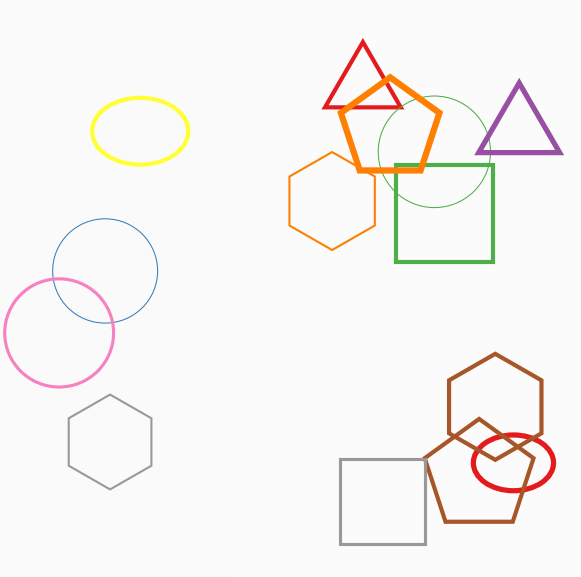[{"shape": "triangle", "thickness": 2, "radius": 0.38, "center": [0.624, 0.851]}, {"shape": "oval", "thickness": 2.5, "radius": 0.34, "center": [0.883, 0.198]}, {"shape": "circle", "thickness": 0.5, "radius": 0.45, "center": [0.181, 0.53]}, {"shape": "square", "thickness": 2, "radius": 0.42, "center": [0.764, 0.629]}, {"shape": "circle", "thickness": 0.5, "radius": 0.48, "center": [0.747, 0.736]}, {"shape": "triangle", "thickness": 2.5, "radius": 0.4, "center": [0.893, 0.775]}, {"shape": "hexagon", "thickness": 1, "radius": 0.42, "center": [0.571, 0.651]}, {"shape": "pentagon", "thickness": 3, "radius": 0.45, "center": [0.671, 0.776]}, {"shape": "oval", "thickness": 2, "radius": 0.41, "center": [0.241, 0.772]}, {"shape": "hexagon", "thickness": 2, "radius": 0.46, "center": [0.852, 0.295]}, {"shape": "pentagon", "thickness": 2, "radius": 0.49, "center": [0.824, 0.175]}, {"shape": "circle", "thickness": 1.5, "radius": 0.47, "center": [0.102, 0.423]}, {"shape": "square", "thickness": 1.5, "radius": 0.37, "center": [0.658, 0.131]}, {"shape": "hexagon", "thickness": 1, "radius": 0.41, "center": [0.189, 0.234]}]